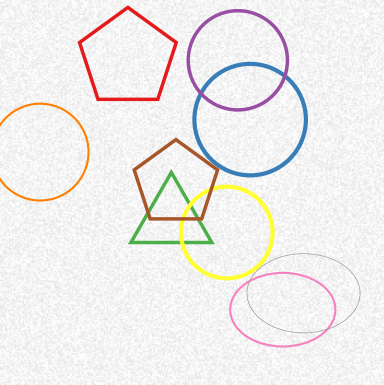[{"shape": "pentagon", "thickness": 2.5, "radius": 0.66, "center": [0.332, 0.849]}, {"shape": "circle", "thickness": 3, "radius": 0.72, "center": [0.65, 0.689]}, {"shape": "triangle", "thickness": 2.5, "radius": 0.61, "center": [0.445, 0.431]}, {"shape": "circle", "thickness": 2.5, "radius": 0.64, "center": [0.618, 0.843]}, {"shape": "circle", "thickness": 1.5, "radius": 0.63, "center": [0.104, 0.605]}, {"shape": "circle", "thickness": 3, "radius": 0.6, "center": [0.589, 0.396]}, {"shape": "pentagon", "thickness": 2.5, "radius": 0.57, "center": [0.457, 0.524]}, {"shape": "oval", "thickness": 1.5, "radius": 0.68, "center": [0.735, 0.196]}, {"shape": "oval", "thickness": 0.5, "radius": 0.73, "center": [0.788, 0.238]}]